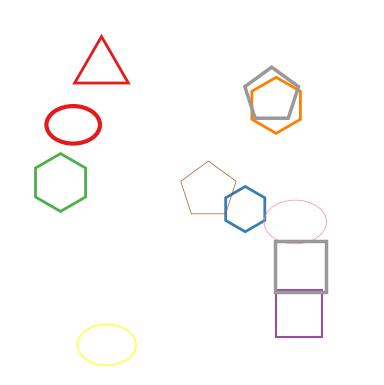[{"shape": "triangle", "thickness": 2, "radius": 0.4, "center": [0.264, 0.825]}, {"shape": "oval", "thickness": 3, "radius": 0.35, "center": [0.19, 0.676]}, {"shape": "hexagon", "thickness": 2, "radius": 0.29, "center": [0.637, 0.457]}, {"shape": "hexagon", "thickness": 2, "radius": 0.38, "center": [0.157, 0.526]}, {"shape": "square", "thickness": 1.5, "radius": 0.3, "center": [0.777, 0.185]}, {"shape": "hexagon", "thickness": 2, "radius": 0.36, "center": [0.717, 0.726]}, {"shape": "oval", "thickness": 1, "radius": 0.38, "center": [0.277, 0.104]}, {"shape": "pentagon", "thickness": 0.5, "radius": 0.38, "center": [0.541, 0.506]}, {"shape": "oval", "thickness": 0.5, "radius": 0.41, "center": [0.767, 0.423]}, {"shape": "pentagon", "thickness": 2.5, "radius": 0.37, "center": [0.706, 0.752]}, {"shape": "square", "thickness": 2.5, "radius": 0.33, "center": [0.78, 0.308]}]